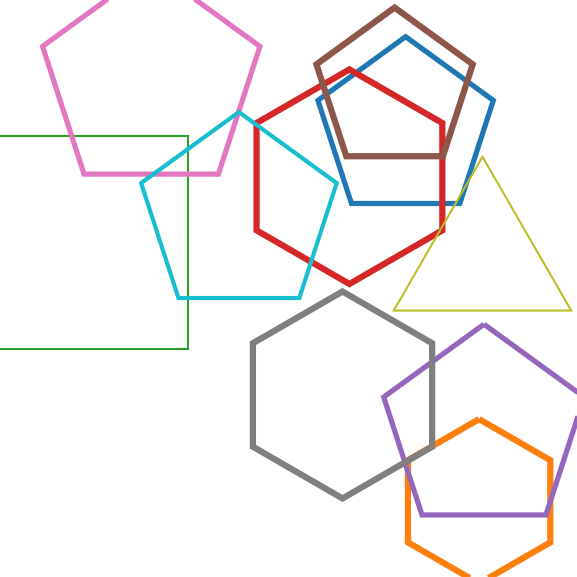[{"shape": "pentagon", "thickness": 2.5, "radius": 0.8, "center": [0.702, 0.776]}, {"shape": "hexagon", "thickness": 3, "radius": 0.71, "center": [0.83, 0.131]}, {"shape": "square", "thickness": 1, "radius": 0.92, "center": [0.14, 0.579]}, {"shape": "hexagon", "thickness": 3, "radius": 0.93, "center": [0.605, 0.693]}, {"shape": "pentagon", "thickness": 2.5, "radius": 0.91, "center": [0.838, 0.255]}, {"shape": "pentagon", "thickness": 3, "radius": 0.71, "center": [0.683, 0.844]}, {"shape": "pentagon", "thickness": 2.5, "radius": 0.99, "center": [0.262, 0.858]}, {"shape": "hexagon", "thickness": 3, "radius": 0.9, "center": [0.593, 0.315]}, {"shape": "triangle", "thickness": 1, "radius": 0.89, "center": [0.835, 0.55]}, {"shape": "pentagon", "thickness": 2, "radius": 0.89, "center": [0.414, 0.627]}]